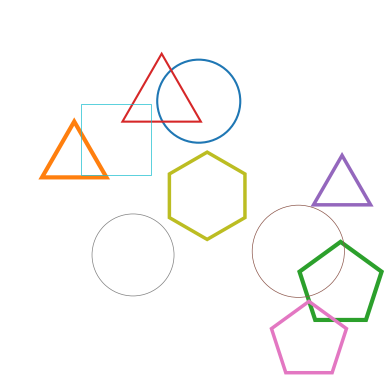[{"shape": "circle", "thickness": 1.5, "radius": 0.54, "center": [0.516, 0.737]}, {"shape": "triangle", "thickness": 3, "radius": 0.48, "center": [0.193, 0.588]}, {"shape": "pentagon", "thickness": 3, "radius": 0.56, "center": [0.885, 0.26]}, {"shape": "triangle", "thickness": 1.5, "radius": 0.59, "center": [0.42, 0.743]}, {"shape": "triangle", "thickness": 2.5, "radius": 0.43, "center": [0.888, 0.511]}, {"shape": "circle", "thickness": 0.5, "radius": 0.6, "center": [0.775, 0.347]}, {"shape": "pentagon", "thickness": 2.5, "radius": 0.51, "center": [0.802, 0.115]}, {"shape": "circle", "thickness": 0.5, "radius": 0.53, "center": [0.346, 0.338]}, {"shape": "hexagon", "thickness": 2.5, "radius": 0.57, "center": [0.538, 0.491]}, {"shape": "square", "thickness": 0.5, "radius": 0.46, "center": [0.301, 0.638]}]